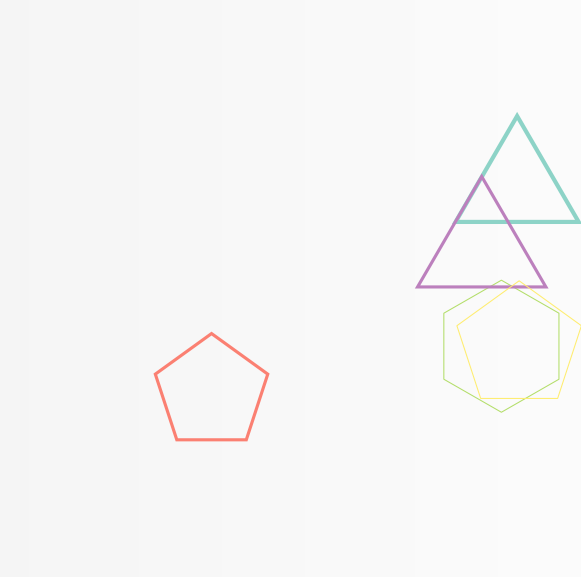[{"shape": "triangle", "thickness": 2, "radius": 0.61, "center": [0.89, 0.676]}, {"shape": "pentagon", "thickness": 1.5, "radius": 0.51, "center": [0.364, 0.32]}, {"shape": "hexagon", "thickness": 0.5, "radius": 0.57, "center": [0.863, 0.4]}, {"shape": "triangle", "thickness": 1.5, "radius": 0.64, "center": [0.829, 0.566]}, {"shape": "pentagon", "thickness": 0.5, "radius": 0.56, "center": [0.893, 0.4]}]